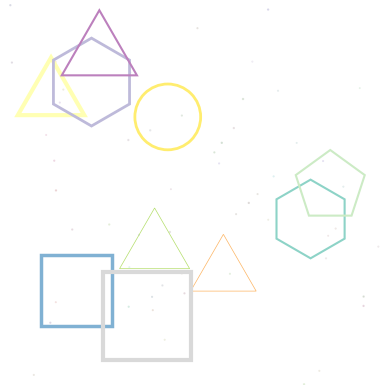[{"shape": "hexagon", "thickness": 1.5, "radius": 0.51, "center": [0.807, 0.431]}, {"shape": "triangle", "thickness": 3, "radius": 0.5, "center": [0.133, 0.751]}, {"shape": "hexagon", "thickness": 2, "radius": 0.57, "center": [0.238, 0.787]}, {"shape": "square", "thickness": 2.5, "radius": 0.46, "center": [0.199, 0.245]}, {"shape": "triangle", "thickness": 0.5, "radius": 0.49, "center": [0.58, 0.293]}, {"shape": "triangle", "thickness": 0.5, "radius": 0.53, "center": [0.402, 0.355]}, {"shape": "square", "thickness": 3, "radius": 0.57, "center": [0.381, 0.18]}, {"shape": "triangle", "thickness": 1.5, "radius": 0.56, "center": [0.258, 0.861]}, {"shape": "pentagon", "thickness": 1.5, "radius": 0.47, "center": [0.858, 0.516]}, {"shape": "circle", "thickness": 2, "radius": 0.43, "center": [0.436, 0.696]}]